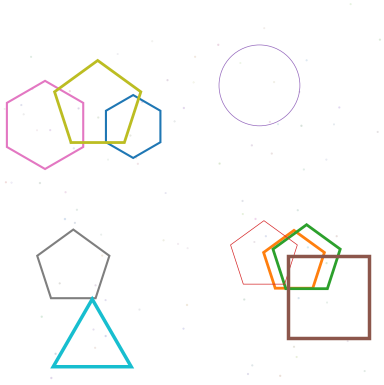[{"shape": "hexagon", "thickness": 1.5, "radius": 0.41, "center": [0.346, 0.671]}, {"shape": "pentagon", "thickness": 2, "radius": 0.42, "center": [0.764, 0.319]}, {"shape": "pentagon", "thickness": 2, "radius": 0.46, "center": [0.796, 0.324]}, {"shape": "pentagon", "thickness": 0.5, "radius": 0.46, "center": [0.686, 0.336]}, {"shape": "circle", "thickness": 0.5, "radius": 0.53, "center": [0.674, 0.778]}, {"shape": "square", "thickness": 2.5, "radius": 0.53, "center": [0.853, 0.229]}, {"shape": "hexagon", "thickness": 1.5, "radius": 0.57, "center": [0.117, 0.676]}, {"shape": "pentagon", "thickness": 1.5, "radius": 0.49, "center": [0.19, 0.305]}, {"shape": "pentagon", "thickness": 2, "radius": 0.59, "center": [0.254, 0.725]}, {"shape": "triangle", "thickness": 2.5, "radius": 0.58, "center": [0.24, 0.106]}]